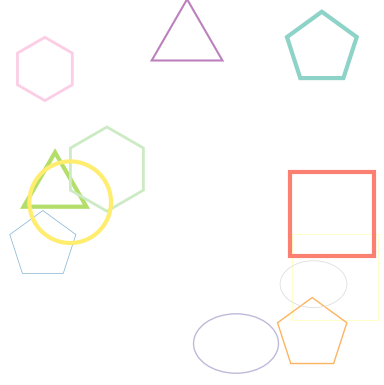[{"shape": "pentagon", "thickness": 3, "radius": 0.48, "center": [0.836, 0.874]}, {"shape": "square", "thickness": 0.5, "radius": 0.56, "center": [0.87, 0.28]}, {"shape": "oval", "thickness": 1, "radius": 0.55, "center": [0.613, 0.108]}, {"shape": "square", "thickness": 3, "radius": 0.55, "center": [0.862, 0.444]}, {"shape": "pentagon", "thickness": 0.5, "radius": 0.45, "center": [0.111, 0.363]}, {"shape": "pentagon", "thickness": 1, "radius": 0.47, "center": [0.811, 0.132]}, {"shape": "triangle", "thickness": 3, "radius": 0.47, "center": [0.143, 0.51]}, {"shape": "hexagon", "thickness": 2, "radius": 0.41, "center": [0.117, 0.821]}, {"shape": "oval", "thickness": 0.5, "radius": 0.43, "center": [0.814, 0.262]}, {"shape": "triangle", "thickness": 1.5, "radius": 0.53, "center": [0.486, 0.896]}, {"shape": "hexagon", "thickness": 2, "radius": 0.55, "center": [0.278, 0.561]}, {"shape": "circle", "thickness": 3, "radius": 0.53, "center": [0.182, 0.475]}]